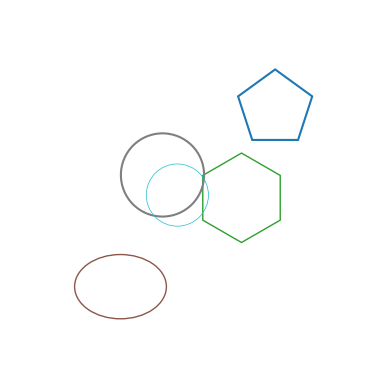[{"shape": "pentagon", "thickness": 1.5, "radius": 0.51, "center": [0.715, 0.718]}, {"shape": "hexagon", "thickness": 1, "radius": 0.58, "center": [0.627, 0.486]}, {"shape": "oval", "thickness": 1, "radius": 0.6, "center": [0.313, 0.255]}, {"shape": "circle", "thickness": 1.5, "radius": 0.54, "center": [0.422, 0.546]}, {"shape": "circle", "thickness": 0.5, "radius": 0.4, "center": [0.461, 0.493]}]